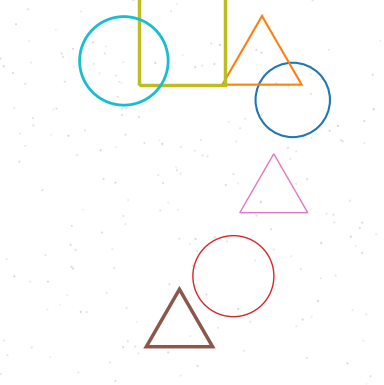[{"shape": "circle", "thickness": 1.5, "radius": 0.48, "center": [0.76, 0.74]}, {"shape": "triangle", "thickness": 1.5, "radius": 0.59, "center": [0.681, 0.84]}, {"shape": "circle", "thickness": 1, "radius": 0.53, "center": [0.606, 0.283]}, {"shape": "triangle", "thickness": 2.5, "radius": 0.5, "center": [0.466, 0.149]}, {"shape": "triangle", "thickness": 1, "radius": 0.51, "center": [0.711, 0.499]}, {"shape": "square", "thickness": 2.5, "radius": 0.56, "center": [0.473, 0.893]}, {"shape": "circle", "thickness": 2, "radius": 0.57, "center": [0.322, 0.842]}]